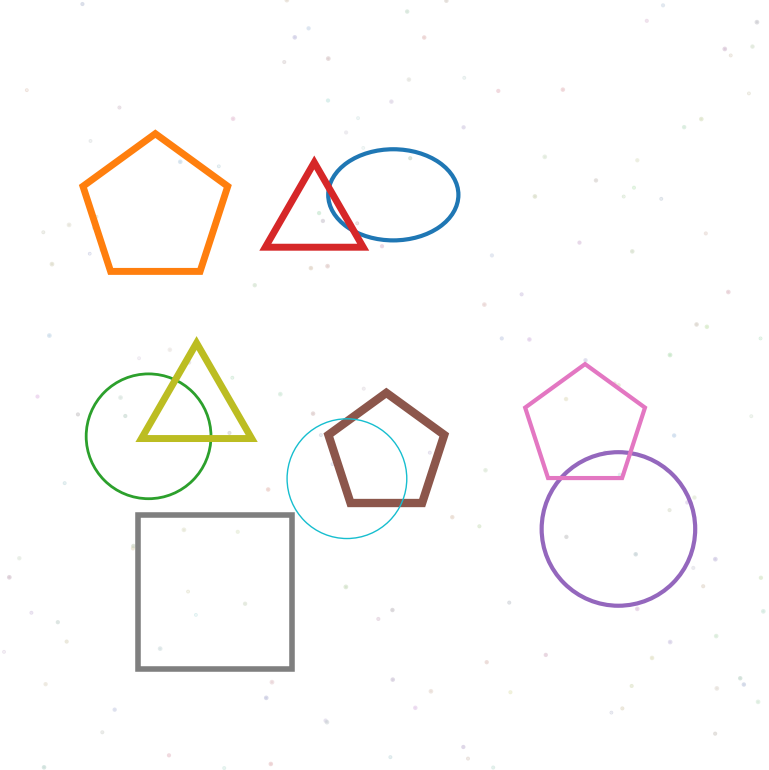[{"shape": "oval", "thickness": 1.5, "radius": 0.42, "center": [0.511, 0.747]}, {"shape": "pentagon", "thickness": 2.5, "radius": 0.49, "center": [0.202, 0.728]}, {"shape": "circle", "thickness": 1, "radius": 0.41, "center": [0.193, 0.433]}, {"shape": "triangle", "thickness": 2.5, "radius": 0.37, "center": [0.408, 0.716]}, {"shape": "circle", "thickness": 1.5, "radius": 0.5, "center": [0.803, 0.313]}, {"shape": "pentagon", "thickness": 3, "radius": 0.4, "center": [0.502, 0.411]}, {"shape": "pentagon", "thickness": 1.5, "radius": 0.41, "center": [0.76, 0.445]}, {"shape": "square", "thickness": 2, "radius": 0.5, "center": [0.279, 0.231]}, {"shape": "triangle", "thickness": 2.5, "radius": 0.41, "center": [0.255, 0.472]}, {"shape": "circle", "thickness": 0.5, "radius": 0.39, "center": [0.451, 0.378]}]